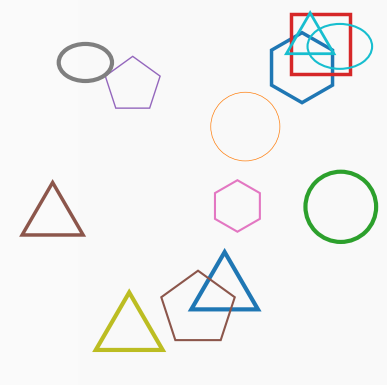[{"shape": "triangle", "thickness": 3, "radius": 0.5, "center": [0.58, 0.246]}, {"shape": "hexagon", "thickness": 2.5, "radius": 0.45, "center": [0.779, 0.824]}, {"shape": "circle", "thickness": 0.5, "radius": 0.45, "center": [0.633, 0.671]}, {"shape": "circle", "thickness": 3, "radius": 0.46, "center": [0.879, 0.463]}, {"shape": "square", "thickness": 2.5, "radius": 0.39, "center": [0.827, 0.886]}, {"shape": "pentagon", "thickness": 1, "radius": 0.37, "center": [0.342, 0.779]}, {"shape": "triangle", "thickness": 2.5, "radius": 0.45, "center": [0.136, 0.435]}, {"shape": "pentagon", "thickness": 1.5, "radius": 0.5, "center": [0.511, 0.197]}, {"shape": "hexagon", "thickness": 1.5, "radius": 0.33, "center": [0.613, 0.465]}, {"shape": "oval", "thickness": 3, "radius": 0.34, "center": [0.22, 0.838]}, {"shape": "triangle", "thickness": 3, "radius": 0.5, "center": [0.333, 0.141]}, {"shape": "triangle", "thickness": 2, "radius": 0.35, "center": [0.8, 0.896]}, {"shape": "oval", "thickness": 1.5, "radius": 0.42, "center": [0.877, 0.88]}]